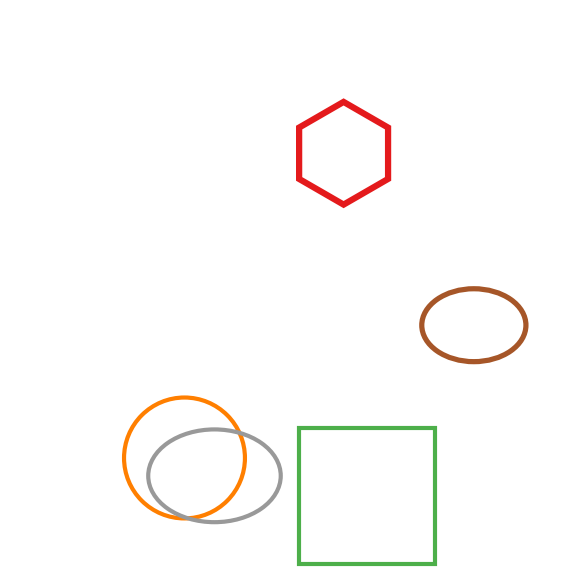[{"shape": "hexagon", "thickness": 3, "radius": 0.44, "center": [0.595, 0.734]}, {"shape": "square", "thickness": 2, "radius": 0.59, "center": [0.636, 0.139]}, {"shape": "circle", "thickness": 2, "radius": 0.52, "center": [0.319, 0.206]}, {"shape": "oval", "thickness": 2.5, "radius": 0.45, "center": [0.821, 0.436]}, {"shape": "oval", "thickness": 2, "radius": 0.57, "center": [0.371, 0.175]}]